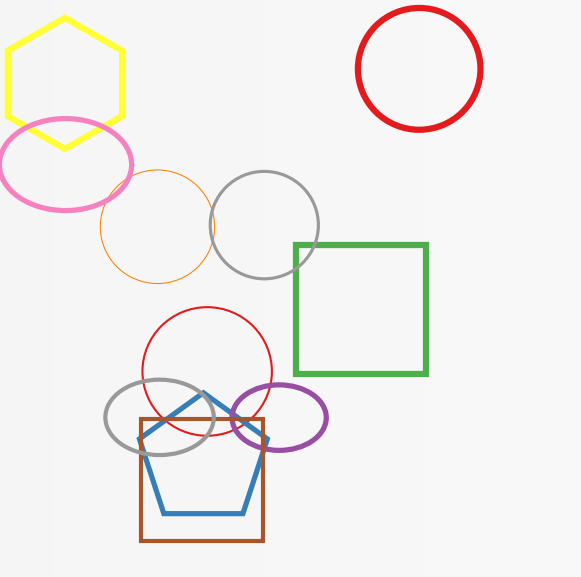[{"shape": "circle", "thickness": 1, "radius": 0.56, "center": [0.356, 0.356]}, {"shape": "circle", "thickness": 3, "radius": 0.53, "center": [0.721, 0.88]}, {"shape": "pentagon", "thickness": 2.5, "radius": 0.58, "center": [0.35, 0.203]}, {"shape": "square", "thickness": 3, "radius": 0.56, "center": [0.621, 0.464]}, {"shape": "oval", "thickness": 2.5, "radius": 0.41, "center": [0.48, 0.276]}, {"shape": "circle", "thickness": 0.5, "radius": 0.49, "center": [0.271, 0.606]}, {"shape": "hexagon", "thickness": 3, "radius": 0.57, "center": [0.112, 0.855]}, {"shape": "square", "thickness": 2, "radius": 0.53, "center": [0.347, 0.168]}, {"shape": "oval", "thickness": 2.5, "radius": 0.57, "center": [0.113, 0.714]}, {"shape": "circle", "thickness": 1.5, "radius": 0.47, "center": [0.455, 0.609]}, {"shape": "oval", "thickness": 2, "radius": 0.47, "center": [0.275, 0.276]}]